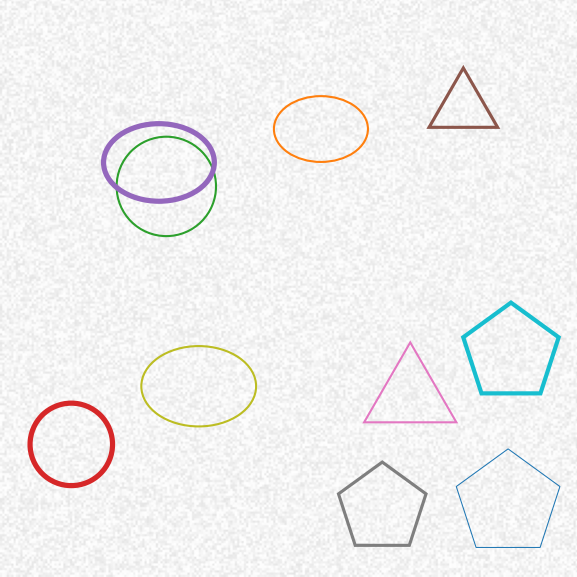[{"shape": "pentagon", "thickness": 0.5, "radius": 0.47, "center": [0.88, 0.127]}, {"shape": "oval", "thickness": 1, "radius": 0.41, "center": [0.556, 0.776]}, {"shape": "circle", "thickness": 1, "radius": 0.43, "center": [0.288, 0.676]}, {"shape": "circle", "thickness": 2.5, "radius": 0.36, "center": [0.123, 0.23]}, {"shape": "oval", "thickness": 2.5, "radius": 0.48, "center": [0.275, 0.718]}, {"shape": "triangle", "thickness": 1.5, "radius": 0.34, "center": [0.802, 0.813]}, {"shape": "triangle", "thickness": 1, "radius": 0.46, "center": [0.71, 0.314]}, {"shape": "pentagon", "thickness": 1.5, "radius": 0.4, "center": [0.662, 0.119]}, {"shape": "oval", "thickness": 1, "radius": 0.5, "center": [0.344, 0.33]}, {"shape": "pentagon", "thickness": 2, "radius": 0.43, "center": [0.885, 0.388]}]